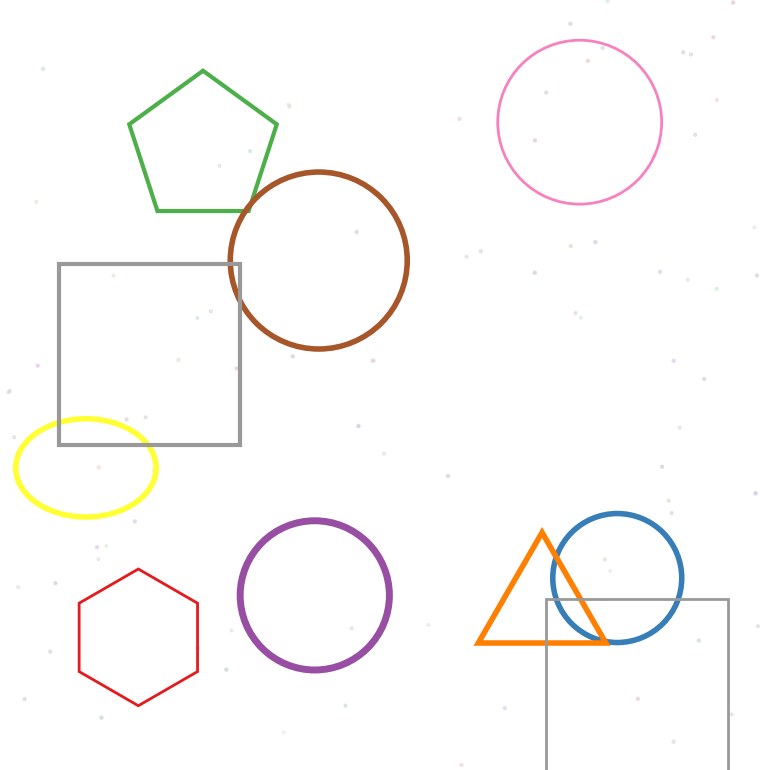[{"shape": "hexagon", "thickness": 1, "radius": 0.44, "center": [0.18, 0.172]}, {"shape": "circle", "thickness": 2, "radius": 0.42, "center": [0.802, 0.249]}, {"shape": "pentagon", "thickness": 1.5, "radius": 0.5, "center": [0.264, 0.807]}, {"shape": "circle", "thickness": 2.5, "radius": 0.48, "center": [0.409, 0.227]}, {"shape": "triangle", "thickness": 2, "radius": 0.48, "center": [0.704, 0.213]}, {"shape": "oval", "thickness": 2, "radius": 0.46, "center": [0.112, 0.392]}, {"shape": "circle", "thickness": 2, "radius": 0.57, "center": [0.414, 0.662]}, {"shape": "circle", "thickness": 1, "radius": 0.53, "center": [0.753, 0.841]}, {"shape": "square", "thickness": 1.5, "radius": 0.59, "center": [0.195, 0.539]}, {"shape": "square", "thickness": 1, "radius": 0.59, "center": [0.828, 0.103]}]